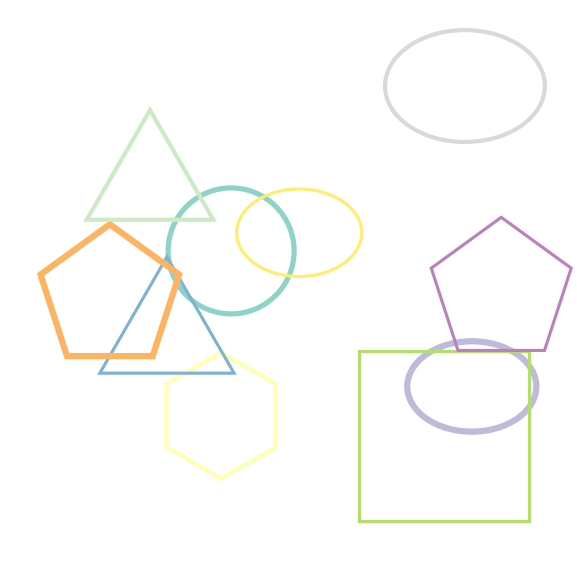[{"shape": "circle", "thickness": 2.5, "radius": 0.55, "center": [0.4, 0.565]}, {"shape": "hexagon", "thickness": 2, "radius": 0.55, "center": [0.383, 0.279]}, {"shape": "oval", "thickness": 3, "radius": 0.56, "center": [0.817, 0.33]}, {"shape": "triangle", "thickness": 1.5, "radius": 0.67, "center": [0.289, 0.42]}, {"shape": "pentagon", "thickness": 3, "radius": 0.63, "center": [0.19, 0.485]}, {"shape": "square", "thickness": 1.5, "radius": 0.74, "center": [0.769, 0.245]}, {"shape": "oval", "thickness": 2, "radius": 0.69, "center": [0.805, 0.85]}, {"shape": "pentagon", "thickness": 1.5, "radius": 0.64, "center": [0.868, 0.495]}, {"shape": "triangle", "thickness": 2, "radius": 0.63, "center": [0.26, 0.682]}, {"shape": "oval", "thickness": 1.5, "radius": 0.54, "center": [0.518, 0.596]}]